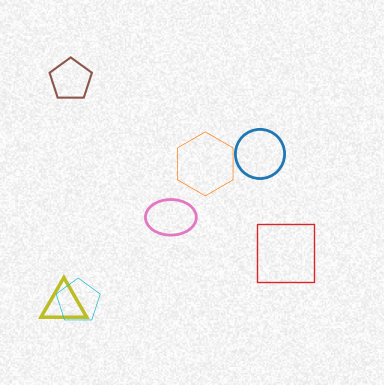[{"shape": "circle", "thickness": 2, "radius": 0.32, "center": [0.675, 0.6]}, {"shape": "hexagon", "thickness": 0.5, "radius": 0.42, "center": [0.533, 0.574]}, {"shape": "square", "thickness": 1, "radius": 0.37, "center": [0.742, 0.343]}, {"shape": "pentagon", "thickness": 1.5, "radius": 0.29, "center": [0.184, 0.793]}, {"shape": "oval", "thickness": 2, "radius": 0.33, "center": [0.444, 0.436]}, {"shape": "triangle", "thickness": 2.5, "radius": 0.34, "center": [0.166, 0.21]}, {"shape": "pentagon", "thickness": 0.5, "radius": 0.3, "center": [0.203, 0.218]}]